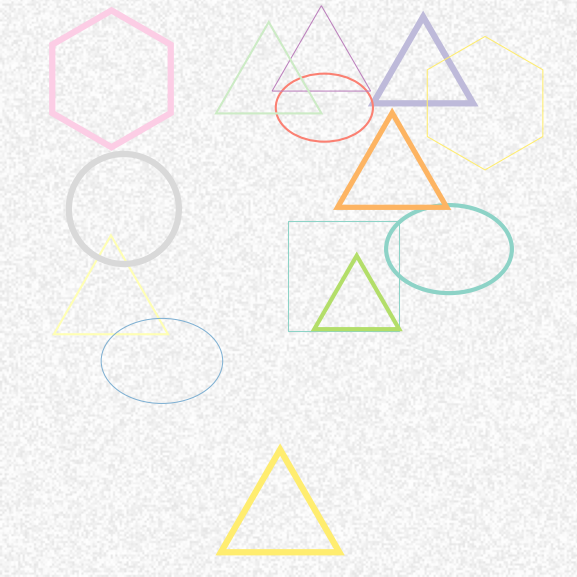[{"shape": "square", "thickness": 0.5, "radius": 0.48, "center": [0.595, 0.521]}, {"shape": "oval", "thickness": 2, "radius": 0.54, "center": [0.777, 0.568]}, {"shape": "triangle", "thickness": 1, "radius": 0.57, "center": [0.192, 0.477]}, {"shape": "triangle", "thickness": 3, "radius": 0.5, "center": [0.733, 0.87]}, {"shape": "oval", "thickness": 1, "radius": 0.42, "center": [0.562, 0.813]}, {"shape": "oval", "thickness": 0.5, "radius": 0.53, "center": [0.28, 0.374]}, {"shape": "triangle", "thickness": 2.5, "radius": 0.55, "center": [0.679, 0.695]}, {"shape": "triangle", "thickness": 2, "radius": 0.42, "center": [0.618, 0.472]}, {"shape": "hexagon", "thickness": 3, "radius": 0.59, "center": [0.193, 0.863]}, {"shape": "circle", "thickness": 3, "radius": 0.48, "center": [0.214, 0.637]}, {"shape": "triangle", "thickness": 0.5, "radius": 0.49, "center": [0.556, 0.891]}, {"shape": "triangle", "thickness": 1, "radius": 0.53, "center": [0.465, 0.855]}, {"shape": "triangle", "thickness": 3, "radius": 0.59, "center": [0.485, 0.102]}, {"shape": "hexagon", "thickness": 0.5, "radius": 0.58, "center": [0.84, 0.82]}]